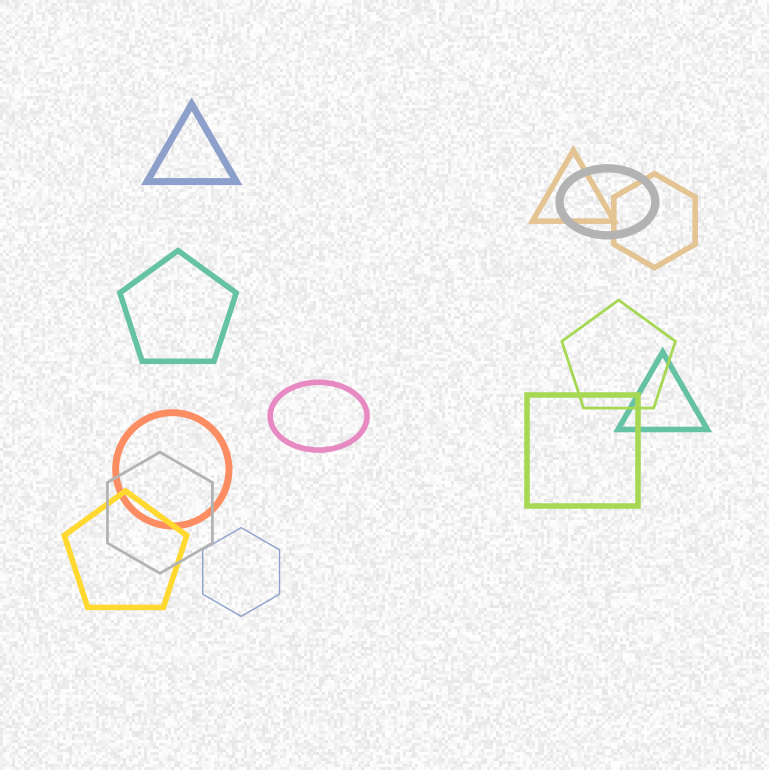[{"shape": "triangle", "thickness": 2, "radius": 0.34, "center": [0.861, 0.476]}, {"shape": "pentagon", "thickness": 2, "radius": 0.4, "center": [0.231, 0.595]}, {"shape": "circle", "thickness": 2.5, "radius": 0.37, "center": [0.224, 0.391]}, {"shape": "triangle", "thickness": 2.5, "radius": 0.33, "center": [0.249, 0.798]}, {"shape": "hexagon", "thickness": 0.5, "radius": 0.29, "center": [0.313, 0.257]}, {"shape": "oval", "thickness": 2, "radius": 0.31, "center": [0.414, 0.46]}, {"shape": "pentagon", "thickness": 1, "radius": 0.39, "center": [0.803, 0.533]}, {"shape": "square", "thickness": 2, "radius": 0.36, "center": [0.757, 0.415]}, {"shape": "pentagon", "thickness": 2, "radius": 0.42, "center": [0.163, 0.279]}, {"shape": "triangle", "thickness": 2, "radius": 0.31, "center": [0.745, 0.743]}, {"shape": "hexagon", "thickness": 2, "radius": 0.31, "center": [0.85, 0.713]}, {"shape": "hexagon", "thickness": 1, "radius": 0.39, "center": [0.208, 0.334]}, {"shape": "oval", "thickness": 3, "radius": 0.31, "center": [0.789, 0.738]}]